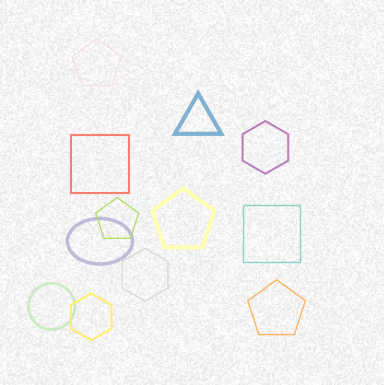[{"shape": "square", "thickness": 1, "radius": 0.37, "center": [0.705, 0.393]}, {"shape": "pentagon", "thickness": 3, "radius": 0.42, "center": [0.476, 0.426]}, {"shape": "oval", "thickness": 2.5, "radius": 0.42, "center": [0.26, 0.373]}, {"shape": "square", "thickness": 1.5, "radius": 0.38, "center": [0.26, 0.573]}, {"shape": "triangle", "thickness": 3, "radius": 0.35, "center": [0.515, 0.687]}, {"shape": "pentagon", "thickness": 1, "radius": 0.39, "center": [0.718, 0.195]}, {"shape": "pentagon", "thickness": 1, "radius": 0.29, "center": [0.304, 0.428]}, {"shape": "pentagon", "thickness": 0.5, "radius": 0.33, "center": [0.252, 0.832]}, {"shape": "hexagon", "thickness": 1, "radius": 0.34, "center": [0.377, 0.286]}, {"shape": "hexagon", "thickness": 1.5, "radius": 0.34, "center": [0.689, 0.617]}, {"shape": "circle", "thickness": 2, "radius": 0.3, "center": [0.134, 0.204]}, {"shape": "hexagon", "thickness": 1.5, "radius": 0.3, "center": [0.237, 0.177]}]